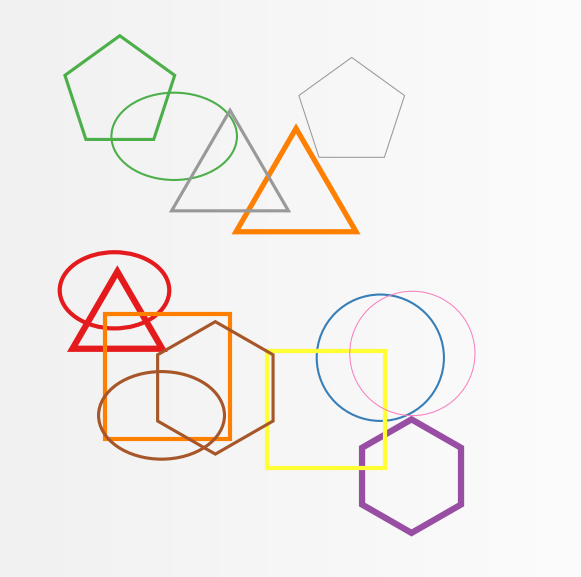[{"shape": "oval", "thickness": 2, "radius": 0.47, "center": [0.197, 0.496]}, {"shape": "triangle", "thickness": 3, "radius": 0.45, "center": [0.202, 0.44]}, {"shape": "circle", "thickness": 1, "radius": 0.55, "center": [0.654, 0.38]}, {"shape": "oval", "thickness": 1, "radius": 0.54, "center": [0.3, 0.763]}, {"shape": "pentagon", "thickness": 1.5, "radius": 0.5, "center": [0.206, 0.838]}, {"shape": "hexagon", "thickness": 3, "radius": 0.49, "center": [0.708, 0.175]}, {"shape": "square", "thickness": 2, "radius": 0.54, "center": [0.288, 0.347]}, {"shape": "triangle", "thickness": 2.5, "radius": 0.6, "center": [0.509, 0.657]}, {"shape": "square", "thickness": 2, "radius": 0.51, "center": [0.561, 0.29]}, {"shape": "oval", "thickness": 1.5, "radius": 0.54, "center": [0.278, 0.28]}, {"shape": "hexagon", "thickness": 1.5, "radius": 0.57, "center": [0.37, 0.327]}, {"shape": "circle", "thickness": 0.5, "radius": 0.54, "center": [0.709, 0.387]}, {"shape": "pentagon", "thickness": 0.5, "radius": 0.48, "center": [0.605, 0.804]}, {"shape": "triangle", "thickness": 1.5, "radius": 0.58, "center": [0.396, 0.692]}]